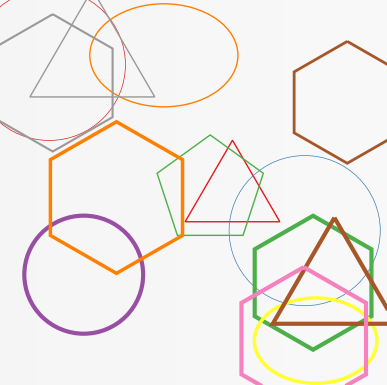[{"shape": "triangle", "thickness": 1, "radius": 0.71, "center": [0.6, 0.495]}, {"shape": "circle", "thickness": 0.5, "radius": 0.98, "center": [0.127, 0.832]}, {"shape": "circle", "thickness": 0.5, "radius": 0.98, "center": [0.786, 0.401]}, {"shape": "pentagon", "thickness": 1, "radius": 0.72, "center": [0.542, 0.505]}, {"shape": "hexagon", "thickness": 3, "radius": 0.87, "center": [0.808, 0.266]}, {"shape": "circle", "thickness": 3, "radius": 0.77, "center": [0.216, 0.287]}, {"shape": "hexagon", "thickness": 2.5, "radius": 0.98, "center": [0.301, 0.487]}, {"shape": "oval", "thickness": 1, "radius": 0.96, "center": [0.423, 0.856]}, {"shape": "oval", "thickness": 2.5, "radius": 0.79, "center": [0.815, 0.115]}, {"shape": "hexagon", "thickness": 2, "radius": 0.79, "center": [0.896, 0.734]}, {"shape": "triangle", "thickness": 3, "radius": 0.92, "center": [0.863, 0.251]}, {"shape": "hexagon", "thickness": 3, "radius": 0.93, "center": [0.784, 0.121]}, {"shape": "hexagon", "thickness": 1.5, "radius": 0.89, "center": [0.136, 0.785]}, {"shape": "triangle", "thickness": 1, "radius": 0.93, "center": [0.238, 0.841]}]